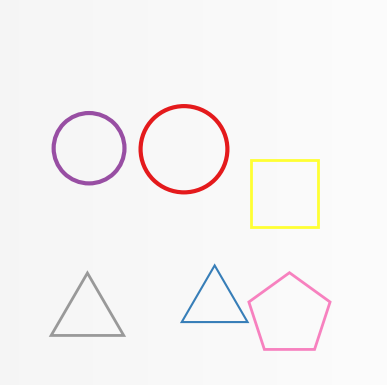[{"shape": "circle", "thickness": 3, "radius": 0.56, "center": [0.475, 0.612]}, {"shape": "triangle", "thickness": 1.5, "radius": 0.49, "center": [0.554, 0.212]}, {"shape": "circle", "thickness": 3, "radius": 0.46, "center": [0.23, 0.615]}, {"shape": "square", "thickness": 2, "radius": 0.43, "center": [0.734, 0.497]}, {"shape": "pentagon", "thickness": 2, "radius": 0.55, "center": [0.747, 0.182]}, {"shape": "triangle", "thickness": 2, "radius": 0.54, "center": [0.226, 0.183]}]